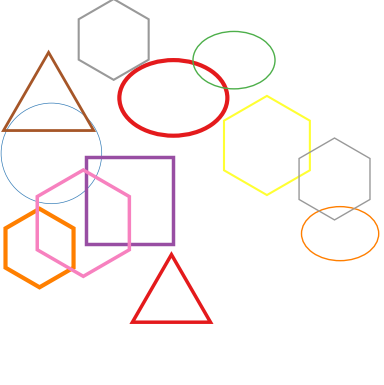[{"shape": "triangle", "thickness": 2.5, "radius": 0.59, "center": [0.445, 0.222]}, {"shape": "oval", "thickness": 3, "radius": 0.7, "center": [0.45, 0.746]}, {"shape": "circle", "thickness": 0.5, "radius": 0.65, "center": [0.134, 0.602]}, {"shape": "oval", "thickness": 1, "radius": 0.53, "center": [0.608, 0.844]}, {"shape": "square", "thickness": 2.5, "radius": 0.57, "center": [0.336, 0.479]}, {"shape": "oval", "thickness": 1, "radius": 0.5, "center": [0.883, 0.393]}, {"shape": "hexagon", "thickness": 3, "radius": 0.51, "center": [0.103, 0.356]}, {"shape": "hexagon", "thickness": 1.5, "radius": 0.64, "center": [0.693, 0.622]}, {"shape": "triangle", "thickness": 2, "radius": 0.68, "center": [0.126, 0.729]}, {"shape": "hexagon", "thickness": 2.5, "radius": 0.69, "center": [0.216, 0.42]}, {"shape": "hexagon", "thickness": 1, "radius": 0.53, "center": [0.869, 0.535]}, {"shape": "hexagon", "thickness": 1.5, "radius": 0.52, "center": [0.295, 0.898]}]